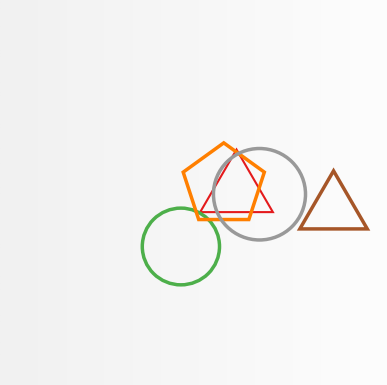[{"shape": "triangle", "thickness": 1.5, "radius": 0.54, "center": [0.61, 0.503]}, {"shape": "circle", "thickness": 2.5, "radius": 0.5, "center": [0.467, 0.36]}, {"shape": "pentagon", "thickness": 2.5, "radius": 0.55, "center": [0.577, 0.519]}, {"shape": "triangle", "thickness": 2.5, "radius": 0.5, "center": [0.861, 0.456]}, {"shape": "circle", "thickness": 2.5, "radius": 0.59, "center": [0.67, 0.495]}]